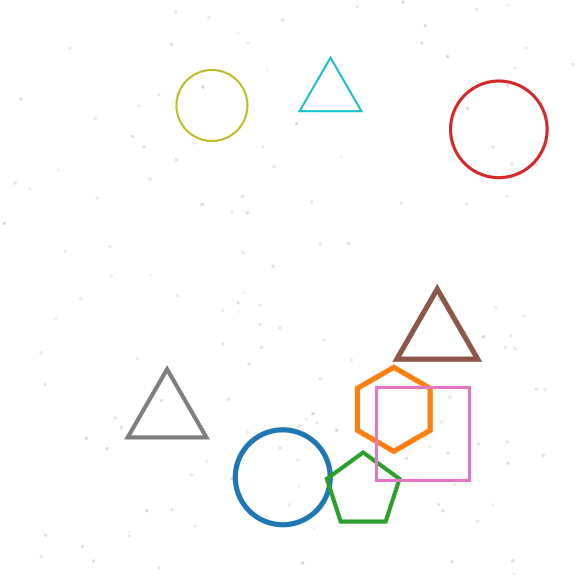[{"shape": "circle", "thickness": 2.5, "radius": 0.41, "center": [0.49, 0.173]}, {"shape": "hexagon", "thickness": 2.5, "radius": 0.36, "center": [0.682, 0.29]}, {"shape": "pentagon", "thickness": 2, "radius": 0.33, "center": [0.629, 0.15]}, {"shape": "circle", "thickness": 1.5, "radius": 0.42, "center": [0.864, 0.775]}, {"shape": "triangle", "thickness": 2.5, "radius": 0.4, "center": [0.757, 0.418]}, {"shape": "square", "thickness": 1.5, "radius": 0.4, "center": [0.731, 0.248]}, {"shape": "triangle", "thickness": 2, "radius": 0.39, "center": [0.289, 0.281]}, {"shape": "circle", "thickness": 1, "radius": 0.31, "center": [0.367, 0.816]}, {"shape": "triangle", "thickness": 1, "radius": 0.31, "center": [0.572, 0.838]}]